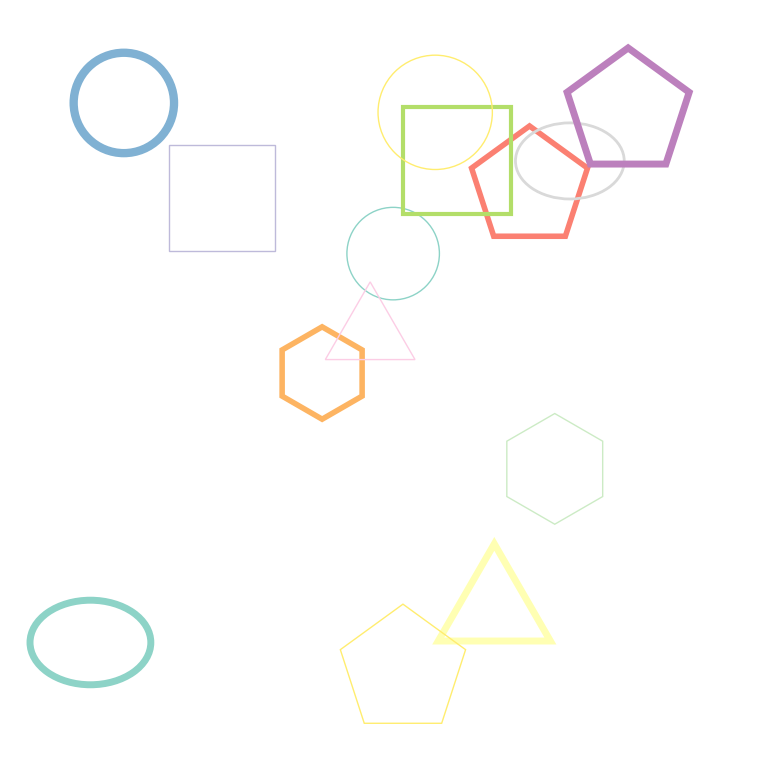[{"shape": "oval", "thickness": 2.5, "radius": 0.39, "center": [0.117, 0.166]}, {"shape": "circle", "thickness": 0.5, "radius": 0.3, "center": [0.511, 0.671]}, {"shape": "triangle", "thickness": 2.5, "radius": 0.42, "center": [0.642, 0.21]}, {"shape": "square", "thickness": 0.5, "radius": 0.34, "center": [0.288, 0.743]}, {"shape": "pentagon", "thickness": 2, "radius": 0.4, "center": [0.688, 0.757]}, {"shape": "circle", "thickness": 3, "radius": 0.33, "center": [0.161, 0.866]}, {"shape": "hexagon", "thickness": 2, "radius": 0.3, "center": [0.418, 0.516]}, {"shape": "square", "thickness": 1.5, "radius": 0.35, "center": [0.593, 0.792]}, {"shape": "triangle", "thickness": 0.5, "radius": 0.34, "center": [0.481, 0.567]}, {"shape": "oval", "thickness": 1, "radius": 0.35, "center": [0.74, 0.791]}, {"shape": "pentagon", "thickness": 2.5, "radius": 0.42, "center": [0.816, 0.854]}, {"shape": "hexagon", "thickness": 0.5, "radius": 0.36, "center": [0.72, 0.391]}, {"shape": "circle", "thickness": 0.5, "radius": 0.37, "center": [0.565, 0.854]}, {"shape": "pentagon", "thickness": 0.5, "radius": 0.43, "center": [0.523, 0.13]}]